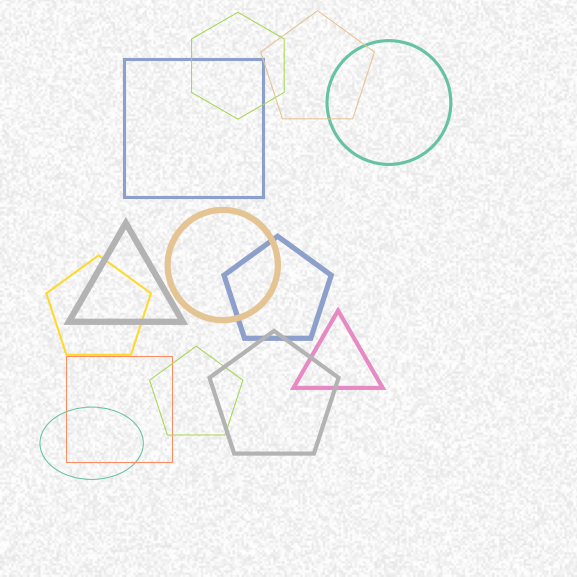[{"shape": "circle", "thickness": 1.5, "radius": 0.54, "center": [0.673, 0.822]}, {"shape": "oval", "thickness": 0.5, "radius": 0.45, "center": [0.159, 0.232]}, {"shape": "square", "thickness": 0.5, "radius": 0.46, "center": [0.206, 0.291]}, {"shape": "square", "thickness": 1.5, "radius": 0.6, "center": [0.335, 0.777]}, {"shape": "pentagon", "thickness": 2.5, "radius": 0.49, "center": [0.481, 0.492]}, {"shape": "triangle", "thickness": 2, "radius": 0.45, "center": [0.585, 0.372]}, {"shape": "pentagon", "thickness": 0.5, "radius": 0.42, "center": [0.34, 0.315]}, {"shape": "hexagon", "thickness": 0.5, "radius": 0.46, "center": [0.412, 0.885]}, {"shape": "pentagon", "thickness": 1, "radius": 0.48, "center": [0.171, 0.462]}, {"shape": "circle", "thickness": 3, "radius": 0.48, "center": [0.386, 0.54]}, {"shape": "pentagon", "thickness": 0.5, "radius": 0.52, "center": [0.55, 0.877]}, {"shape": "triangle", "thickness": 3, "radius": 0.57, "center": [0.218, 0.499]}, {"shape": "pentagon", "thickness": 2, "radius": 0.59, "center": [0.475, 0.309]}]